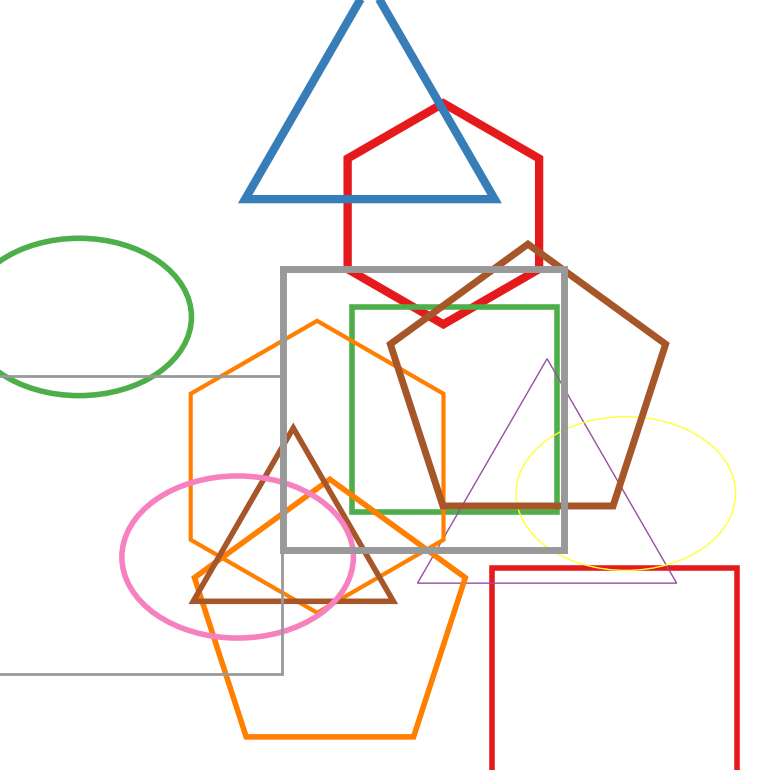[{"shape": "hexagon", "thickness": 3, "radius": 0.72, "center": [0.576, 0.722]}, {"shape": "square", "thickness": 2, "radius": 0.79, "center": [0.798, 0.103]}, {"shape": "triangle", "thickness": 3, "radius": 0.94, "center": [0.48, 0.835]}, {"shape": "oval", "thickness": 2, "radius": 0.73, "center": [0.103, 0.588]}, {"shape": "square", "thickness": 2, "radius": 0.67, "center": [0.59, 0.468]}, {"shape": "triangle", "thickness": 0.5, "radius": 0.97, "center": [0.71, 0.34]}, {"shape": "hexagon", "thickness": 1.5, "radius": 0.95, "center": [0.412, 0.394]}, {"shape": "pentagon", "thickness": 2, "radius": 0.92, "center": [0.428, 0.193]}, {"shape": "oval", "thickness": 0.5, "radius": 0.71, "center": [0.813, 0.359]}, {"shape": "triangle", "thickness": 2, "radius": 0.75, "center": [0.381, 0.294]}, {"shape": "pentagon", "thickness": 2.5, "radius": 0.94, "center": [0.686, 0.495]}, {"shape": "oval", "thickness": 2, "radius": 0.75, "center": [0.309, 0.277]}, {"shape": "square", "thickness": 1, "radius": 0.97, "center": [0.173, 0.318]}, {"shape": "square", "thickness": 2.5, "radius": 0.91, "center": [0.549, 0.468]}]